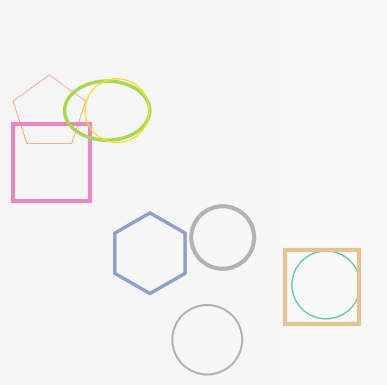[{"shape": "circle", "thickness": 1, "radius": 0.44, "center": [0.841, 0.26]}, {"shape": "pentagon", "thickness": 0.5, "radius": 0.49, "center": [0.127, 0.707]}, {"shape": "hexagon", "thickness": 2.5, "radius": 0.52, "center": [0.387, 0.342]}, {"shape": "square", "thickness": 3, "radius": 0.5, "center": [0.133, 0.578]}, {"shape": "oval", "thickness": 2.5, "radius": 0.55, "center": [0.277, 0.713]}, {"shape": "circle", "thickness": 1, "radius": 0.41, "center": [0.302, 0.713]}, {"shape": "square", "thickness": 3, "radius": 0.48, "center": [0.831, 0.254]}, {"shape": "circle", "thickness": 3, "radius": 0.41, "center": [0.575, 0.383]}, {"shape": "circle", "thickness": 1.5, "radius": 0.45, "center": [0.535, 0.118]}]